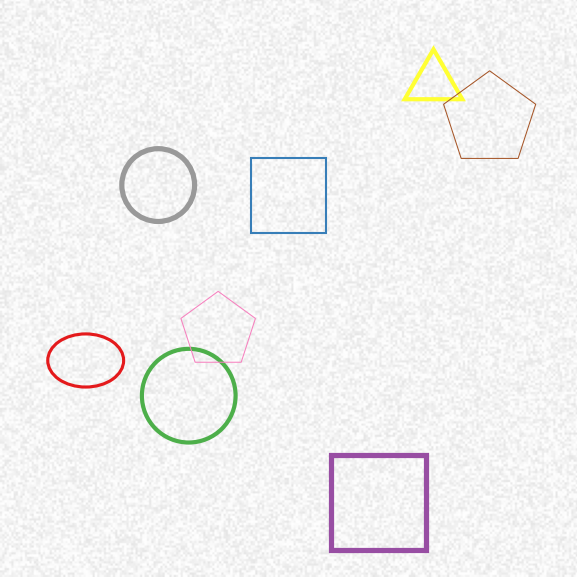[{"shape": "oval", "thickness": 1.5, "radius": 0.33, "center": [0.148, 0.375]}, {"shape": "square", "thickness": 1, "radius": 0.32, "center": [0.5, 0.66]}, {"shape": "circle", "thickness": 2, "radius": 0.41, "center": [0.327, 0.314]}, {"shape": "square", "thickness": 2.5, "radius": 0.41, "center": [0.656, 0.128]}, {"shape": "triangle", "thickness": 2, "radius": 0.29, "center": [0.751, 0.856]}, {"shape": "pentagon", "thickness": 0.5, "radius": 0.42, "center": [0.848, 0.793]}, {"shape": "pentagon", "thickness": 0.5, "radius": 0.34, "center": [0.378, 0.427]}, {"shape": "circle", "thickness": 2.5, "radius": 0.32, "center": [0.274, 0.679]}]